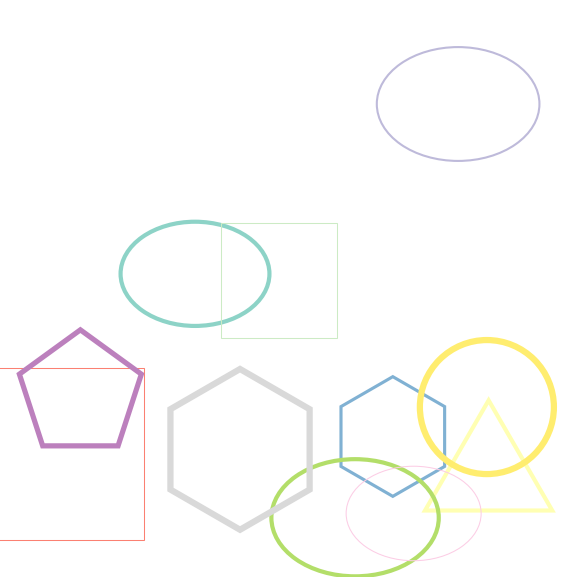[{"shape": "oval", "thickness": 2, "radius": 0.64, "center": [0.338, 0.525]}, {"shape": "triangle", "thickness": 2, "radius": 0.64, "center": [0.846, 0.179]}, {"shape": "oval", "thickness": 1, "radius": 0.7, "center": [0.793, 0.819]}, {"shape": "square", "thickness": 0.5, "radius": 0.74, "center": [0.101, 0.213]}, {"shape": "hexagon", "thickness": 1.5, "radius": 0.52, "center": [0.68, 0.243]}, {"shape": "oval", "thickness": 2, "radius": 0.72, "center": [0.615, 0.103]}, {"shape": "oval", "thickness": 0.5, "radius": 0.58, "center": [0.716, 0.11]}, {"shape": "hexagon", "thickness": 3, "radius": 0.7, "center": [0.416, 0.221]}, {"shape": "pentagon", "thickness": 2.5, "radius": 0.56, "center": [0.139, 0.317]}, {"shape": "square", "thickness": 0.5, "radius": 0.5, "center": [0.483, 0.513]}, {"shape": "circle", "thickness": 3, "radius": 0.58, "center": [0.843, 0.294]}]